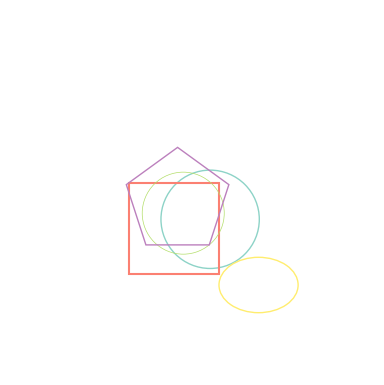[{"shape": "circle", "thickness": 1, "radius": 0.64, "center": [0.546, 0.43]}, {"shape": "square", "thickness": 1.5, "radius": 0.59, "center": [0.452, 0.406]}, {"shape": "circle", "thickness": 0.5, "radius": 0.53, "center": [0.476, 0.446]}, {"shape": "pentagon", "thickness": 1, "radius": 0.7, "center": [0.461, 0.477]}, {"shape": "oval", "thickness": 1, "radius": 0.51, "center": [0.672, 0.26]}]